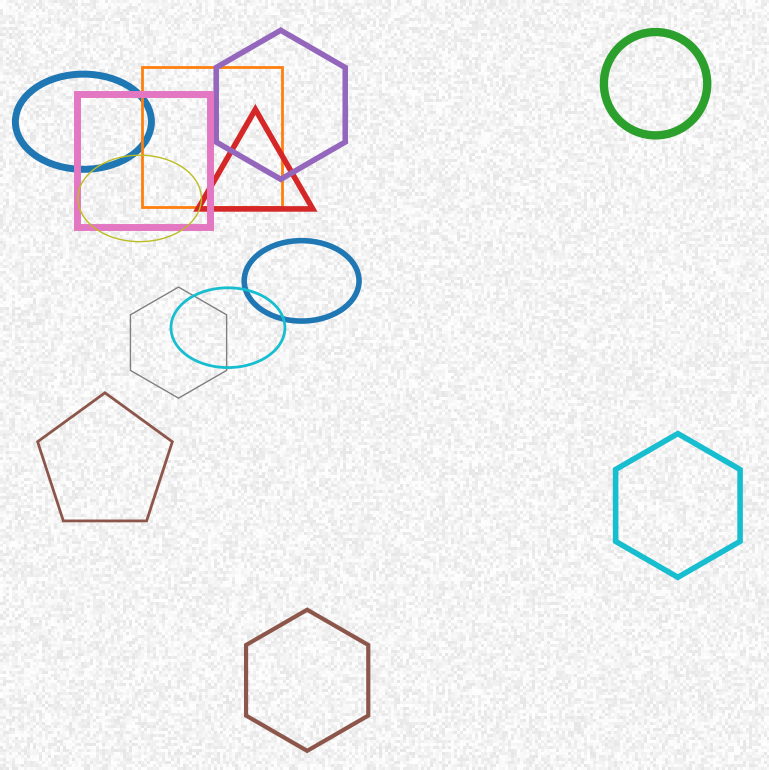[{"shape": "oval", "thickness": 2.5, "radius": 0.44, "center": [0.108, 0.842]}, {"shape": "oval", "thickness": 2, "radius": 0.37, "center": [0.392, 0.635]}, {"shape": "square", "thickness": 1, "radius": 0.45, "center": [0.276, 0.822]}, {"shape": "circle", "thickness": 3, "radius": 0.34, "center": [0.851, 0.891]}, {"shape": "triangle", "thickness": 2, "radius": 0.43, "center": [0.332, 0.772]}, {"shape": "hexagon", "thickness": 2, "radius": 0.48, "center": [0.365, 0.864]}, {"shape": "hexagon", "thickness": 1.5, "radius": 0.46, "center": [0.399, 0.117]}, {"shape": "pentagon", "thickness": 1, "radius": 0.46, "center": [0.136, 0.398]}, {"shape": "square", "thickness": 2.5, "radius": 0.43, "center": [0.187, 0.791]}, {"shape": "hexagon", "thickness": 0.5, "radius": 0.36, "center": [0.232, 0.555]}, {"shape": "oval", "thickness": 0.5, "radius": 0.4, "center": [0.181, 0.742]}, {"shape": "oval", "thickness": 1, "radius": 0.37, "center": [0.296, 0.574]}, {"shape": "hexagon", "thickness": 2, "radius": 0.47, "center": [0.88, 0.344]}]